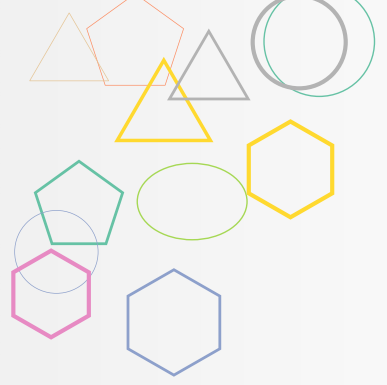[{"shape": "circle", "thickness": 1, "radius": 0.71, "center": [0.824, 0.892]}, {"shape": "pentagon", "thickness": 2, "radius": 0.59, "center": [0.204, 0.463]}, {"shape": "pentagon", "thickness": 0.5, "radius": 0.66, "center": [0.349, 0.885]}, {"shape": "circle", "thickness": 0.5, "radius": 0.54, "center": [0.146, 0.346]}, {"shape": "hexagon", "thickness": 2, "radius": 0.68, "center": [0.449, 0.163]}, {"shape": "hexagon", "thickness": 3, "radius": 0.56, "center": [0.132, 0.236]}, {"shape": "oval", "thickness": 1, "radius": 0.71, "center": [0.496, 0.476]}, {"shape": "triangle", "thickness": 2.5, "radius": 0.69, "center": [0.423, 0.705]}, {"shape": "hexagon", "thickness": 3, "radius": 0.62, "center": [0.75, 0.56]}, {"shape": "triangle", "thickness": 0.5, "radius": 0.59, "center": [0.179, 0.849]}, {"shape": "triangle", "thickness": 2, "radius": 0.59, "center": [0.539, 0.802]}, {"shape": "circle", "thickness": 3, "radius": 0.6, "center": [0.772, 0.891]}]